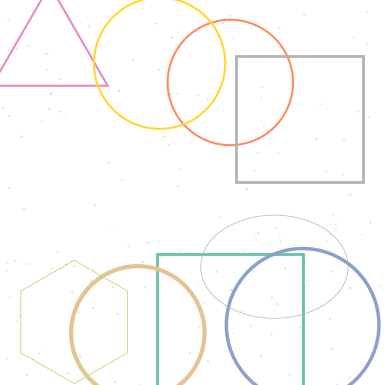[{"shape": "square", "thickness": 2, "radius": 0.95, "center": [0.598, 0.151]}, {"shape": "circle", "thickness": 1.5, "radius": 0.81, "center": [0.598, 0.786]}, {"shape": "circle", "thickness": 2.5, "radius": 0.99, "center": [0.786, 0.156]}, {"shape": "triangle", "thickness": 1.5, "radius": 0.87, "center": [0.129, 0.864]}, {"shape": "hexagon", "thickness": 0.5, "radius": 0.8, "center": [0.193, 0.164]}, {"shape": "circle", "thickness": 1.5, "radius": 0.85, "center": [0.414, 0.836]}, {"shape": "circle", "thickness": 3, "radius": 0.87, "center": [0.358, 0.136]}, {"shape": "square", "thickness": 2, "radius": 0.82, "center": [0.778, 0.69]}, {"shape": "oval", "thickness": 0.5, "radius": 0.96, "center": [0.713, 0.307]}]